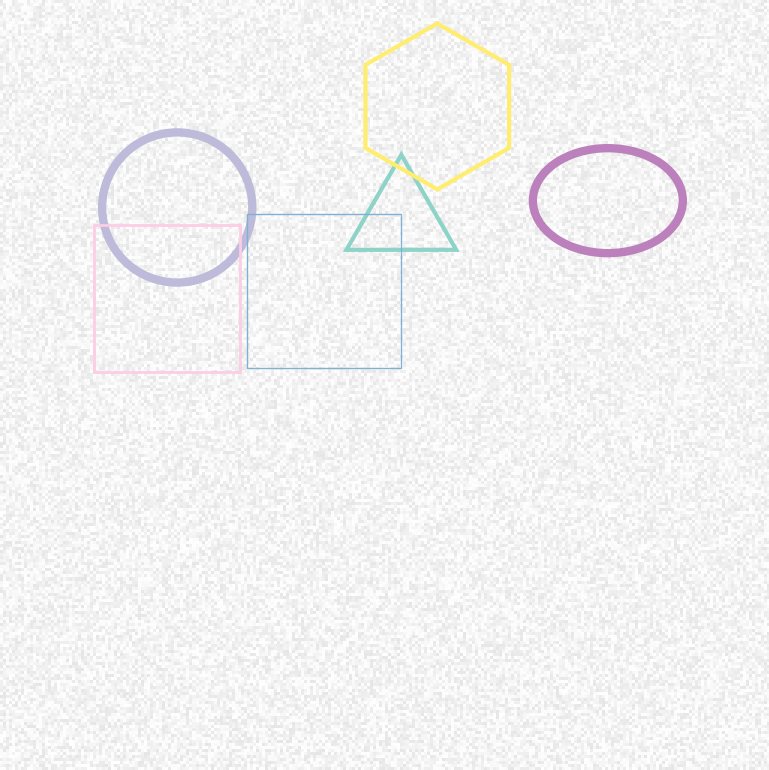[{"shape": "triangle", "thickness": 1.5, "radius": 0.41, "center": [0.521, 0.717]}, {"shape": "circle", "thickness": 3, "radius": 0.49, "center": [0.23, 0.731]}, {"shape": "square", "thickness": 0.5, "radius": 0.5, "center": [0.421, 0.622]}, {"shape": "square", "thickness": 1, "radius": 0.47, "center": [0.217, 0.612]}, {"shape": "oval", "thickness": 3, "radius": 0.49, "center": [0.789, 0.739]}, {"shape": "hexagon", "thickness": 1.5, "radius": 0.54, "center": [0.568, 0.862]}]